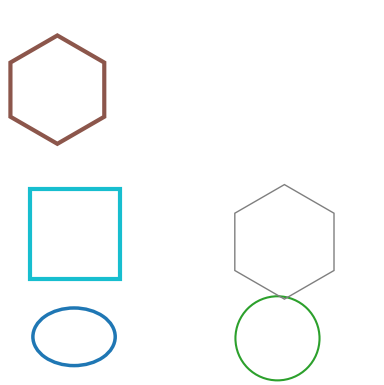[{"shape": "oval", "thickness": 2.5, "radius": 0.53, "center": [0.192, 0.125]}, {"shape": "circle", "thickness": 1.5, "radius": 0.55, "center": [0.721, 0.121]}, {"shape": "hexagon", "thickness": 3, "radius": 0.7, "center": [0.149, 0.767]}, {"shape": "hexagon", "thickness": 1, "radius": 0.74, "center": [0.739, 0.372]}, {"shape": "square", "thickness": 3, "radius": 0.59, "center": [0.195, 0.392]}]